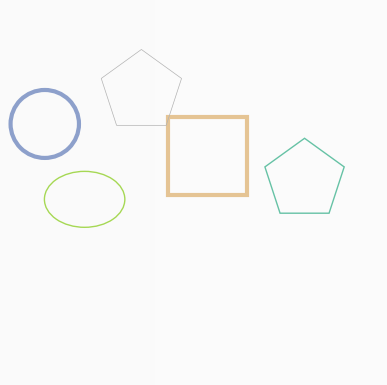[{"shape": "pentagon", "thickness": 1, "radius": 0.54, "center": [0.786, 0.533]}, {"shape": "circle", "thickness": 3, "radius": 0.44, "center": [0.116, 0.678]}, {"shape": "oval", "thickness": 1, "radius": 0.52, "center": [0.218, 0.482]}, {"shape": "square", "thickness": 3, "radius": 0.51, "center": [0.535, 0.595]}, {"shape": "pentagon", "thickness": 0.5, "radius": 0.54, "center": [0.365, 0.763]}]